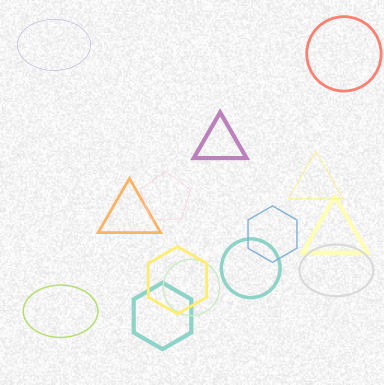[{"shape": "hexagon", "thickness": 3, "radius": 0.43, "center": [0.422, 0.179]}, {"shape": "circle", "thickness": 2.5, "radius": 0.38, "center": [0.651, 0.303]}, {"shape": "triangle", "thickness": 3, "radius": 0.49, "center": [0.87, 0.392]}, {"shape": "oval", "thickness": 0.5, "radius": 0.48, "center": [0.14, 0.883]}, {"shape": "circle", "thickness": 2, "radius": 0.48, "center": [0.893, 0.86]}, {"shape": "hexagon", "thickness": 1, "radius": 0.37, "center": [0.708, 0.392]}, {"shape": "triangle", "thickness": 2, "radius": 0.47, "center": [0.336, 0.443]}, {"shape": "oval", "thickness": 1, "radius": 0.49, "center": [0.157, 0.192]}, {"shape": "pentagon", "thickness": 0.5, "radius": 0.34, "center": [0.43, 0.486]}, {"shape": "oval", "thickness": 1.5, "radius": 0.48, "center": [0.874, 0.298]}, {"shape": "triangle", "thickness": 3, "radius": 0.4, "center": [0.572, 0.629]}, {"shape": "circle", "thickness": 1, "radius": 0.37, "center": [0.497, 0.253]}, {"shape": "hexagon", "thickness": 2, "radius": 0.44, "center": [0.461, 0.272]}, {"shape": "triangle", "thickness": 0.5, "radius": 0.41, "center": [0.82, 0.525]}]